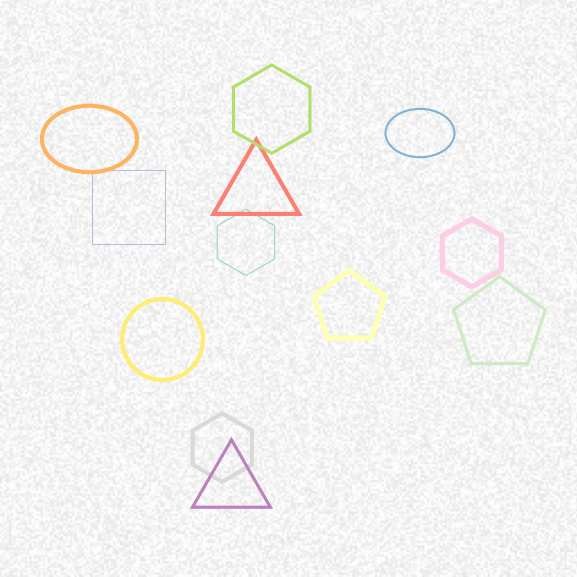[{"shape": "hexagon", "thickness": 0.5, "radius": 0.29, "center": [0.426, 0.579]}, {"shape": "pentagon", "thickness": 2.5, "radius": 0.32, "center": [0.605, 0.466]}, {"shape": "square", "thickness": 0.5, "radius": 0.32, "center": [0.223, 0.641]}, {"shape": "triangle", "thickness": 2, "radius": 0.43, "center": [0.444, 0.672]}, {"shape": "oval", "thickness": 1, "radius": 0.3, "center": [0.727, 0.769]}, {"shape": "oval", "thickness": 2, "radius": 0.41, "center": [0.155, 0.758]}, {"shape": "hexagon", "thickness": 1.5, "radius": 0.38, "center": [0.47, 0.81]}, {"shape": "hexagon", "thickness": 2.5, "radius": 0.29, "center": [0.817, 0.561]}, {"shape": "hexagon", "thickness": 2, "radius": 0.3, "center": [0.385, 0.224]}, {"shape": "triangle", "thickness": 1.5, "radius": 0.39, "center": [0.401, 0.16]}, {"shape": "pentagon", "thickness": 1.5, "radius": 0.42, "center": [0.865, 0.437]}, {"shape": "circle", "thickness": 2, "radius": 0.35, "center": [0.282, 0.411]}]